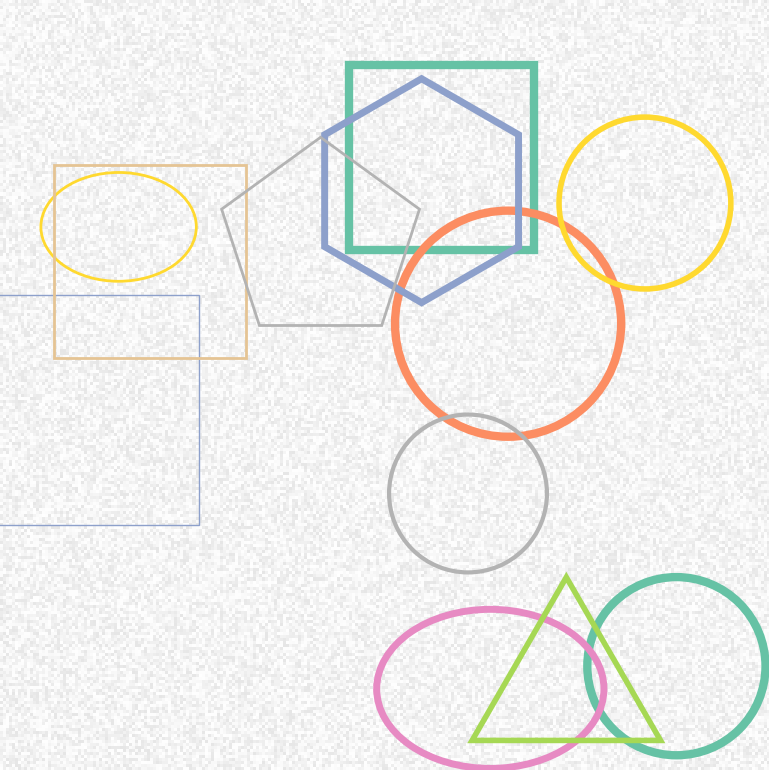[{"shape": "square", "thickness": 3, "radius": 0.6, "center": [0.573, 0.795]}, {"shape": "circle", "thickness": 3, "radius": 0.58, "center": [0.878, 0.135]}, {"shape": "circle", "thickness": 3, "radius": 0.73, "center": [0.66, 0.58]}, {"shape": "hexagon", "thickness": 2.5, "radius": 0.73, "center": [0.548, 0.752]}, {"shape": "square", "thickness": 0.5, "radius": 0.75, "center": [0.109, 0.468]}, {"shape": "oval", "thickness": 2.5, "radius": 0.74, "center": [0.637, 0.105]}, {"shape": "triangle", "thickness": 2, "radius": 0.71, "center": [0.735, 0.109]}, {"shape": "circle", "thickness": 2, "radius": 0.56, "center": [0.838, 0.736]}, {"shape": "oval", "thickness": 1, "radius": 0.5, "center": [0.154, 0.705]}, {"shape": "square", "thickness": 1, "radius": 0.63, "center": [0.195, 0.661]}, {"shape": "pentagon", "thickness": 1, "radius": 0.68, "center": [0.416, 0.687]}, {"shape": "circle", "thickness": 1.5, "radius": 0.51, "center": [0.608, 0.359]}]